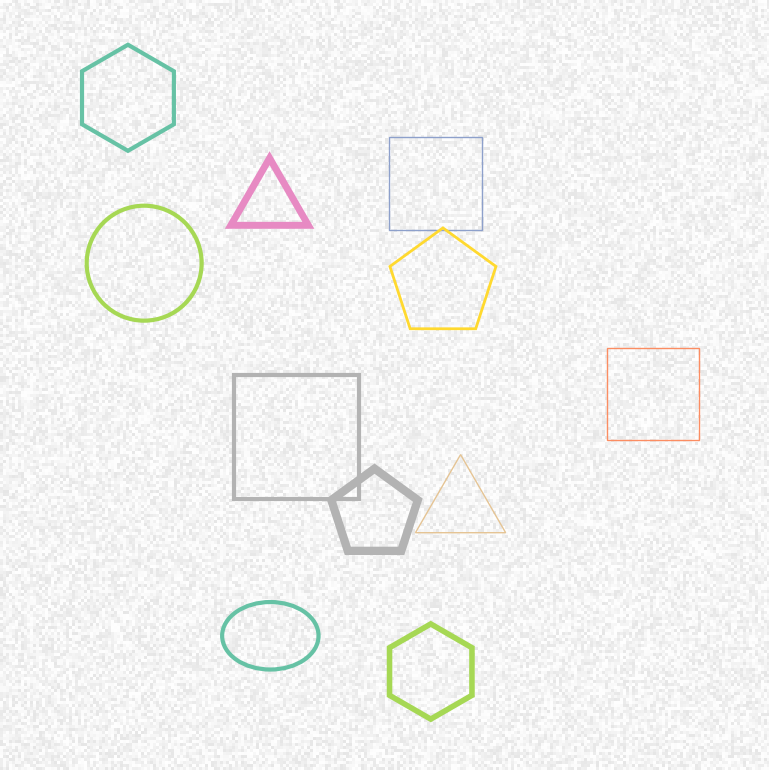[{"shape": "hexagon", "thickness": 1.5, "radius": 0.34, "center": [0.166, 0.873]}, {"shape": "oval", "thickness": 1.5, "radius": 0.31, "center": [0.351, 0.174]}, {"shape": "square", "thickness": 0.5, "radius": 0.3, "center": [0.848, 0.488]}, {"shape": "square", "thickness": 0.5, "radius": 0.3, "center": [0.566, 0.761]}, {"shape": "triangle", "thickness": 2.5, "radius": 0.29, "center": [0.35, 0.736]}, {"shape": "hexagon", "thickness": 2, "radius": 0.31, "center": [0.559, 0.128]}, {"shape": "circle", "thickness": 1.5, "radius": 0.37, "center": [0.187, 0.658]}, {"shape": "pentagon", "thickness": 1, "radius": 0.36, "center": [0.575, 0.632]}, {"shape": "triangle", "thickness": 0.5, "radius": 0.34, "center": [0.598, 0.342]}, {"shape": "pentagon", "thickness": 3, "radius": 0.3, "center": [0.486, 0.332]}, {"shape": "square", "thickness": 1.5, "radius": 0.4, "center": [0.385, 0.433]}]